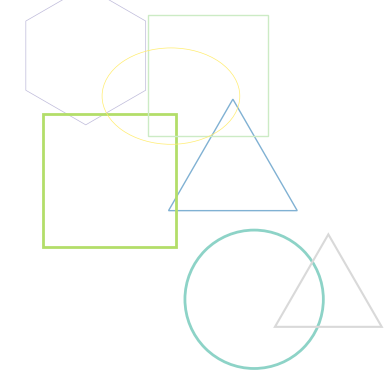[{"shape": "circle", "thickness": 2, "radius": 0.9, "center": [0.66, 0.223]}, {"shape": "hexagon", "thickness": 0.5, "radius": 0.9, "center": [0.223, 0.855]}, {"shape": "triangle", "thickness": 1, "radius": 0.96, "center": [0.605, 0.549]}, {"shape": "square", "thickness": 2, "radius": 0.86, "center": [0.283, 0.532]}, {"shape": "triangle", "thickness": 1.5, "radius": 0.8, "center": [0.853, 0.231]}, {"shape": "square", "thickness": 1, "radius": 0.78, "center": [0.54, 0.805]}, {"shape": "oval", "thickness": 0.5, "radius": 0.89, "center": [0.444, 0.75]}]